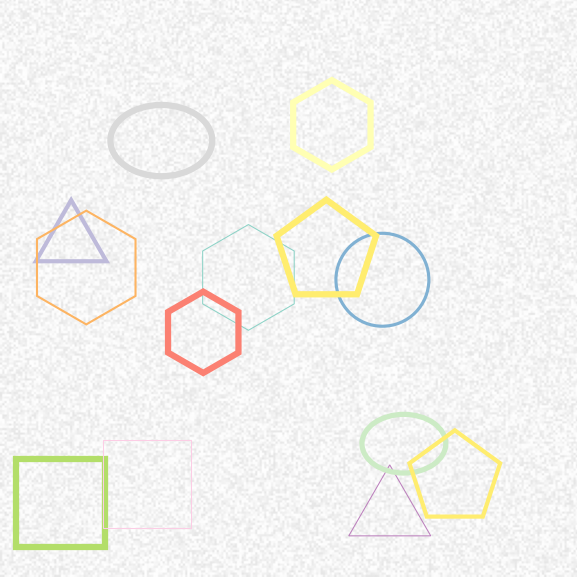[{"shape": "hexagon", "thickness": 0.5, "radius": 0.46, "center": [0.43, 0.519]}, {"shape": "hexagon", "thickness": 3, "radius": 0.39, "center": [0.575, 0.783]}, {"shape": "triangle", "thickness": 2, "radius": 0.35, "center": [0.123, 0.582]}, {"shape": "hexagon", "thickness": 3, "radius": 0.35, "center": [0.352, 0.424]}, {"shape": "circle", "thickness": 1.5, "radius": 0.4, "center": [0.662, 0.515]}, {"shape": "hexagon", "thickness": 1, "radius": 0.49, "center": [0.149, 0.536]}, {"shape": "square", "thickness": 3, "radius": 0.38, "center": [0.104, 0.128]}, {"shape": "square", "thickness": 0.5, "radius": 0.38, "center": [0.255, 0.162]}, {"shape": "oval", "thickness": 3, "radius": 0.44, "center": [0.279, 0.756]}, {"shape": "triangle", "thickness": 0.5, "radius": 0.41, "center": [0.675, 0.112]}, {"shape": "oval", "thickness": 2.5, "radius": 0.36, "center": [0.699, 0.231]}, {"shape": "pentagon", "thickness": 2, "radius": 0.41, "center": [0.788, 0.171]}, {"shape": "pentagon", "thickness": 3, "radius": 0.45, "center": [0.565, 0.563]}]